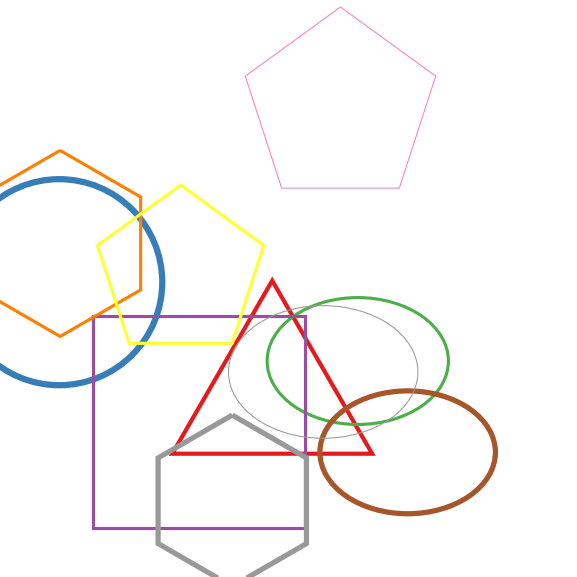[{"shape": "triangle", "thickness": 2, "radius": 1.0, "center": [0.471, 0.313]}, {"shape": "circle", "thickness": 3, "radius": 0.89, "center": [0.103, 0.51]}, {"shape": "oval", "thickness": 1.5, "radius": 0.78, "center": [0.62, 0.374]}, {"shape": "square", "thickness": 1.5, "radius": 0.92, "center": [0.345, 0.268]}, {"shape": "hexagon", "thickness": 1.5, "radius": 0.81, "center": [0.104, 0.578]}, {"shape": "pentagon", "thickness": 1.5, "radius": 0.76, "center": [0.313, 0.527]}, {"shape": "oval", "thickness": 2.5, "radius": 0.76, "center": [0.706, 0.216]}, {"shape": "pentagon", "thickness": 0.5, "radius": 0.87, "center": [0.59, 0.814]}, {"shape": "oval", "thickness": 0.5, "radius": 0.82, "center": [0.56, 0.355]}, {"shape": "hexagon", "thickness": 2.5, "radius": 0.74, "center": [0.402, 0.132]}]